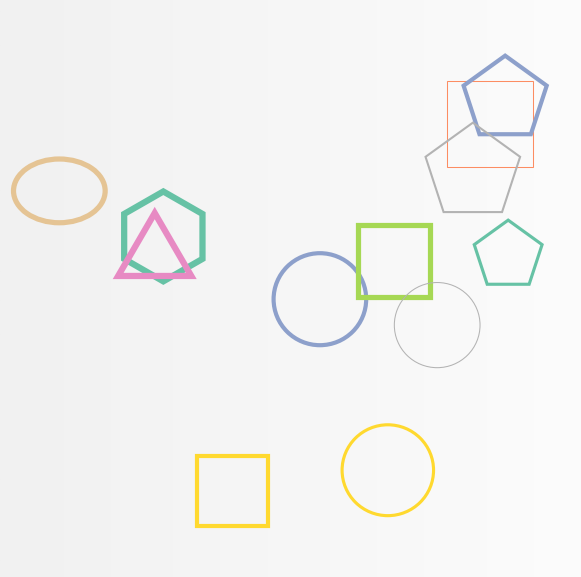[{"shape": "hexagon", "thickness": 3, "radius": 0.39, "center": [0.281, 0.59]}, {"shape": "pentagon", "thickness": 1.5, "radius": 0.31, "center": [0.874, 0.557]}, {"shape": "square", "thickness": 0.5, "radius": 0.37, "center": [0.843, 0.785]}, {"shape": "circle", "thickness": 2, "radius": 0.4, "center": [0.55, 0.481]}, {"shape": "pentagon", "thickness": 2, "radius": 0.38, "center": [0.869, 0.828]}, {"shape": "triangle", "thickness": 3, "radius": 0.36, "center": [0.266, 0.558]}, {"shape": "square", "thickness": 2.5, "radius": 0.31, "center": [0.678, 0.547]}, {"shape": "square", "thickness": 2, "radius": 0.31, "center": [0.4, 0.149]}, {"shape": "circle", "thickness": 1.5, "radius": 0.39, "center": [0.667, 0.185]}, {"shape": "oval", "thickness": 2.5, "radius": 0.39, "center": [0.102, 0.669]}, {"shape": "pentagon", "thickness": 1, "radius": 0.43, "center": [0.813, 0.701]}, {"shape": "circle", "thickness": 0.5, "radius": 0.37, "center": [0.752, 0.436]}]